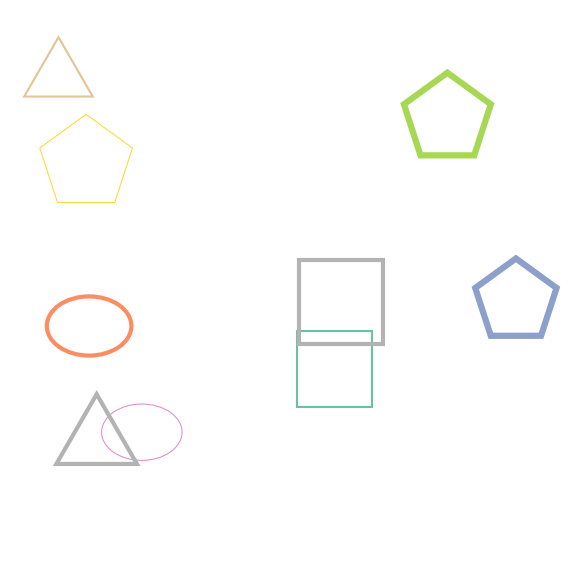[{"shape": "square", "thickness": 1, "radius": 0.33, "center": [0.579, 0.36]}, {"shape": "oval", "thickness": 2, "radius": 0.37, "center": [0.154, 0.435]}, {"shape": "pentagon", "thickness": 3, "radius": 0.37, "center": [0.893, 0.478]}, {"shape": "oval", "thickness": 0.5, "radius": 0.35, "center": [0.246, 0.251]}, {"shape": "pentagon", "thickness": 3, "radius": 0.4, "center": [0.775, 0.794]}, {"shape": "pentagon", "thickness": 0.5, "radius": 0.42, "center": [0.149, 0.717]}, {"shape": "triangle", "thickness": 1, "radius": 0.34, "center": [0.101, 0.866]}, {"shape": "square", "thickness": 2, "radius": 0.36, "center": [0.591, 0.476]}, {"shape": "triangle", "thickness": 2, "radius": 0.4, "center": [0.167, 0.236]}]